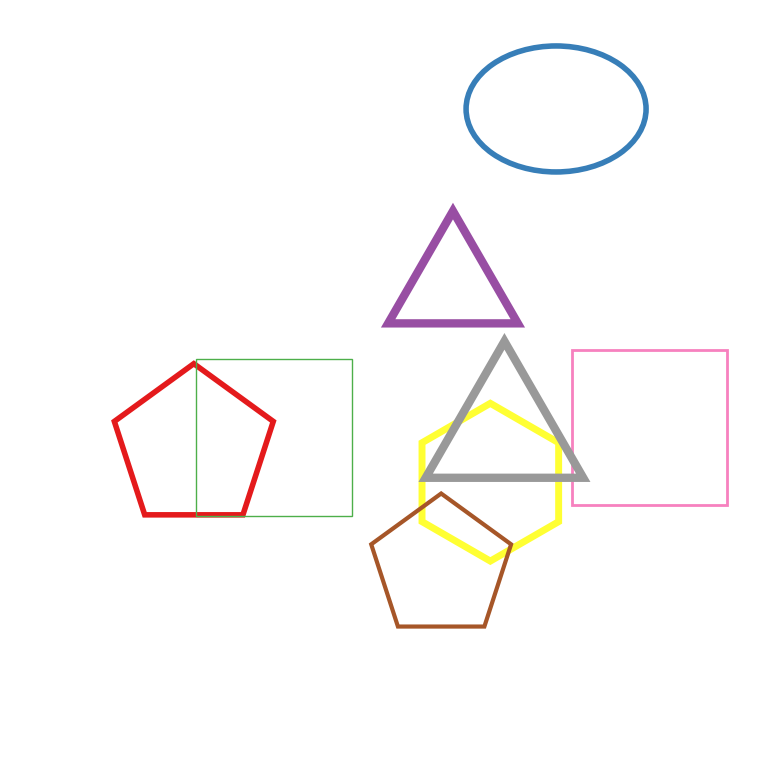[{"shape": "pentagon", "thickness": 2, "radius": 0.54, "center": [0.252, 0.419]}, {"shape": "oval", "thickness": 2, "radius": 0.58, "center": [0.722, 0.858]}, {"shape": "square", "thickness": 0.5, "radius": 0.51, "center": [0.356, 0.432]}, {"shape": "triangle", "thickness": 3, "radius": 0.49, "center": [0.588, 0.629]}, {"shape": "hexagon", "thickness": 2.5, "radius": 0.51, "center": [0.637, 0.374]}, {"shape": "pentagon", "thickness": 1.5, "radius": 0.48, "center": [0.573, 0.264]}, {"shape": "square", "thickness": 1, "radius": 0.5, "center": [0.843, 0.444]}, {"shape": "triangle", "thickness": 3, "radius": 0.59, "center": [0.655, 0.439]}]